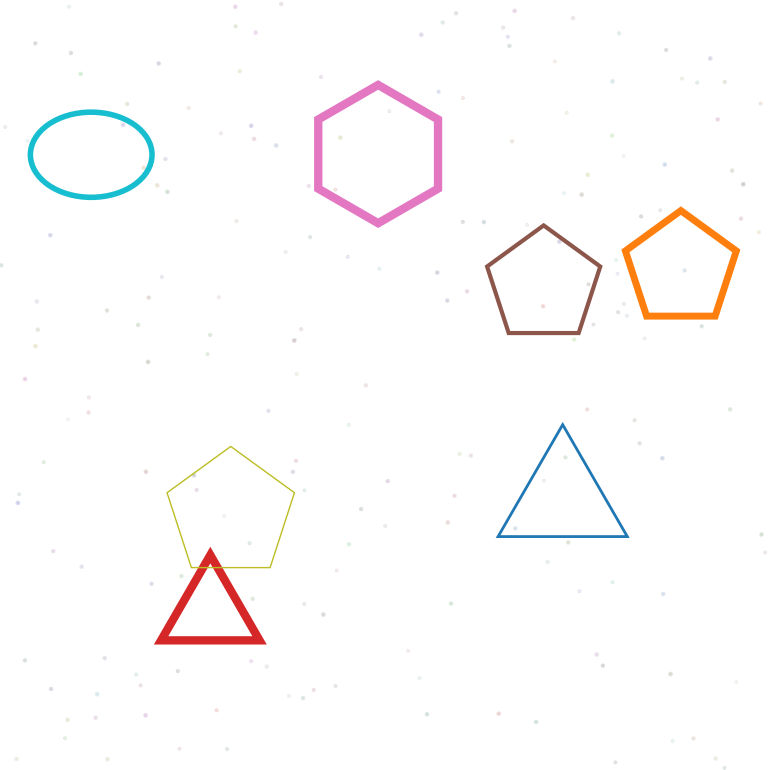[{"shape": "triangle", "thickness": 1, "radius": 0.48, "center": [0.731, 0.352]}, {"shape": "pentagon", "thickness": 2.5, "radius": 0.38, "center": [0.884, 0.651]}, {"shape": "triangle", "thickness": 3, "radius": 0.37, "center": [0.273, 0.205]}, {"shape": "pentagon", "thickness": 1.5, "radius": 0.39, "center": [0.706, 0.63]}, {"shape": "hexagon", "thickness": 3, "radius": 0.45, "center": [0.491, 0.8]}, {"shape": "pentagon", "thickness": 0.5, "radius": 0.43, "center": [0.3, 0.333]}, {"shape": "oval", "thickness": 2, "radius": 0.39, "center": [0.118, 0.799]}]